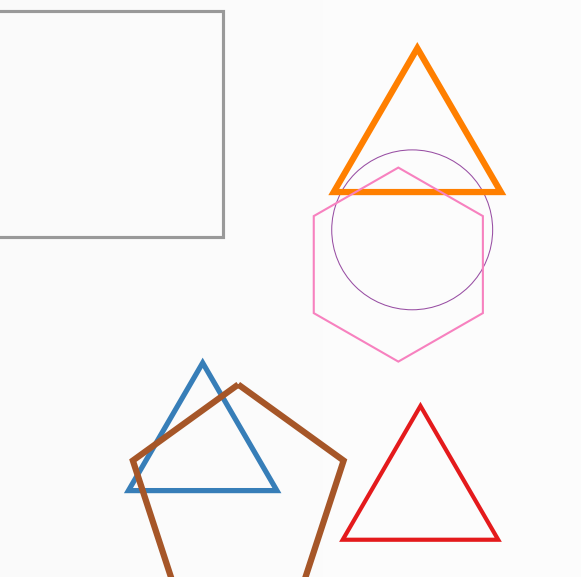[{"shape": "triangle", "thickness": 2, "radius": 0.77, "center": [0.723, 0.142]}, {"shape": "triangle", "thickness": 2.5, "radius": 0.74, "center": [0.349, 0.223]}, {"shape": "circle", "thickness": 0.5, "radius": 0.69, "center": [0.709, 0.601]}, {"shape": "triangle", "thickness": 3, "radius": 0.83, "center": [0.718, 0.75]}, {"shape": "pentagon", "thickness": 3, "radius": 0.95, "center": [0.41, 0.143]}, {"shape": "hexagon", "thickness": 1, "radius": 0.84, "center": [0.685, 0.541]}, {"shape": "square", "thickness": 1.5, "radius": 0.98, "center": [0.188, 0.785]}]